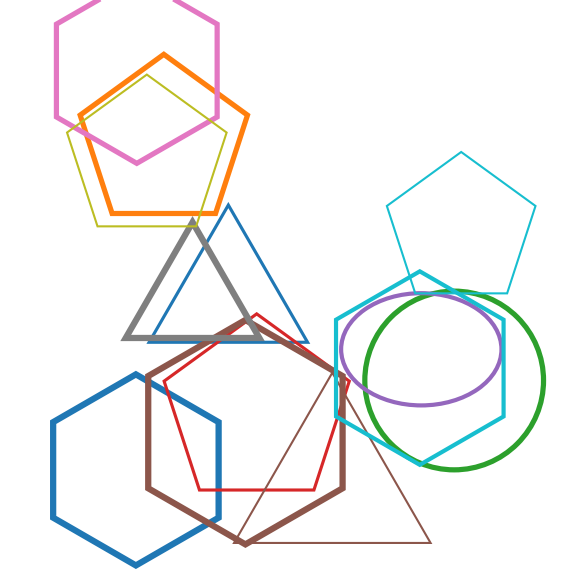[{"shape": "hexagon", "thickness": 3, "radius": 0.83, "center": [0.235, 0.185]}, {"shape": "triangle", "thickness": 1.5, "radius": 0.79, "center": [0.395, 0.486]}, {"shape": "pentagon", "thickness": 2.5, "radius": 0.76, "center": [0.284, 0.753]}, {"shape": "circle", "thickness": 2.5, "radius": 0.77, "center": [0.786, 0.34]}, {"shape": "pentagon", "thickness": 1.5, "radius": 0.84, "center": [0.444, 0.287]}, {"shape": "oval", "thickness": 2, "radius": 0.69, "center": [0.73, 0.394]}, {"shape": "hexagon", "thickness": 3, "radius": 0.97, "center": [0.425, 0.251]}, {"shape": "triangle", "thickness": 1, "radius": 0.98, "center": [0.575, 0.157]}, {"shape": "hexagon", "thickness": 2.5, "radius": 0.8, "center": [0.237, 0.877]}, {"shape": "triangle", "thickness": 3, "radius": 0.67, "center": [0.333, 0.481]}, {"shape": "pentagon", "thickness": 1, "radius": 0.73, "center": [0.254, 0.725]}, {"shape": "pentagon", "thickness": 1, "radius": 0.68, "center": [0.799, 0.601]}, {"shape": "hexagon", "thickness": 2, "radius": 0.84, "center": [0.727, 0.362]}]